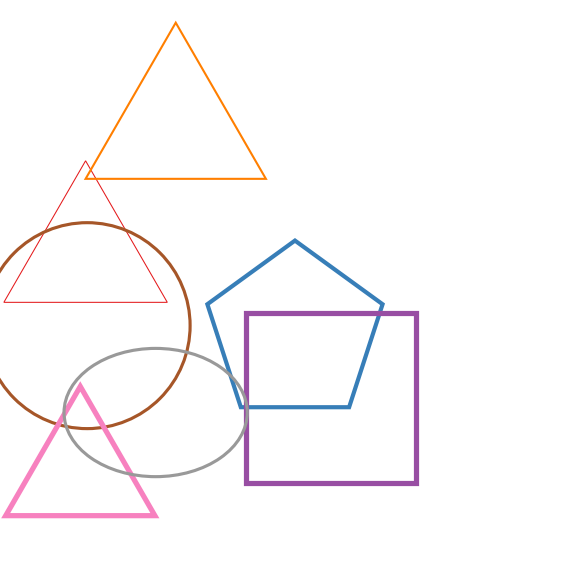[{"shape": "triangle", "thickness": 0.5, "radius": 0.82, "center": [0.148, 0.557]}, {"shape": "pentagon", "thickness": 2, "radius": 0.8, "center": [0.511, 0.423]}, {"shape": "square", "thickness": 2.5, "radius": 0.73, "center": [0.573, 0.309]}, {"shape": "triangle", "thickness": 1, "radius": 0.9, "center": [0.304, 0.78]}, {"shape": "circle", "thickness": 1.5, "radius": 0.89, "center": [0.151, 0.435]}, {"shape": "triangle", "thickness": 2.5, "radius": 0.75, "center": [0.139, 0.181]}, {"shape": "oval", "thickness": 1.5, "radius": 0.79, "center": [0.27, 0.285]}]